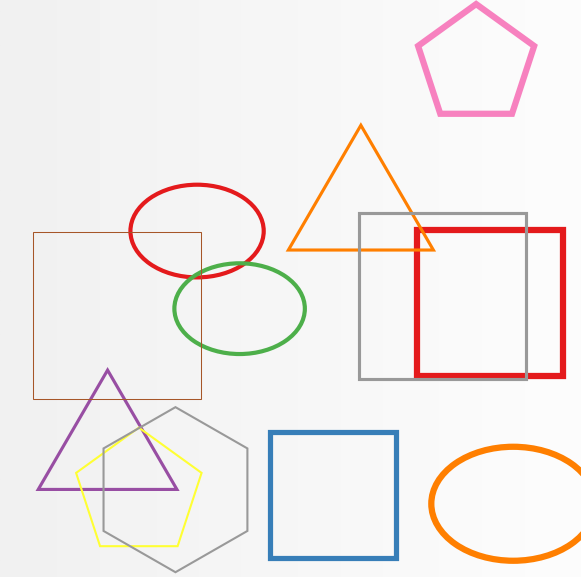[{"shape": "square", "thickness": 3, "radius": 0.63, "center": [0.844, 0.474]}, {"shape": "oval", "thickness": 2, "radius": 0.57, "center": [0.339, 0.599]}, {"shape": "square", "thickness": 2.5, "radius": 0.54, "center": [0.573, 0.142]}, {"shape": "oval", "thickness": 2, "radius": 0.56, "center": [0.412, 0.465]}, {"shape": "triangle", "thickness": 1.5, "radius": 0.69, "center": [0.185, 0.22]}, {"shape": "triangle", "thickness": 1.5, "radius": 0.72, "center": [0.621, 0.638]}, {"shape": "oval", "thickness": 3, "radius": 0.7, "center": [0.883, 0.127]}, {"shape": "pentagon", "thickness": 1, "radius": 0.57, "center": [0.239, 0.145]}, {"shape": "square", "thickness": 0.5, "radius": 0.72, "center": [0.202, 0.453]}, {"shape": "pentagon", "thickness": 3, "radius": 0.52, "center": [0.819, 0.887]}, {"shape": "hexagon", "thickness": 1, "radius": 0.71, "center": [0.302, 0.151]}, {"shape": "square", "thickness": 1.5, "radius": 0.72, "center": [0.761, 0.487]}]